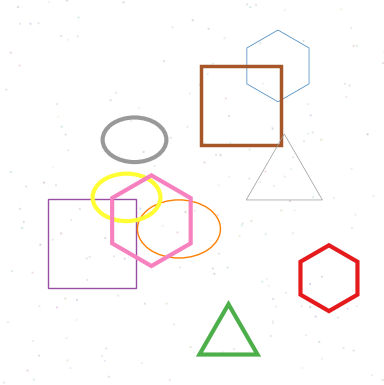[{"shape": "hexagon", "thickness": 3, "radius": 0.43, "center": [0.854, 0.277]}, {"shape": "hexagon", "thickness": 0.5, "radius": 0.47, "center": [0.722, 0.829]}, {"shape": "triangle", "thickness": 3, "radius": 0.44, "center": [0.594, 0.123]}, {"shape": "square", "thickness": 1, "radius": 0.57, "center": [0.24, 0.368]}, {"shape": "oval", "thickness": 1, "radius": 0.54, "center": [0.465, 0.405]}, {"shape": "oval", "thickness": 3, "radius": 0.44, "center": [0.329, 0.487]}, {"shape": "square", "thickness": 2.5, "radius": 0.52, "center": [0.626, 0.726]}, {"shape": "hexagon", "thickness": 3, "radius": 0.59, "center": [0.393, 0.427]}, {"shape": "oval", "thickness": 3, "radius": 0.41, "center": [0.349, 0.637]}, {"shape": "triangle", "thickness": 0.5, "radius": 0.57, "center": [0.738, 0.538]}]